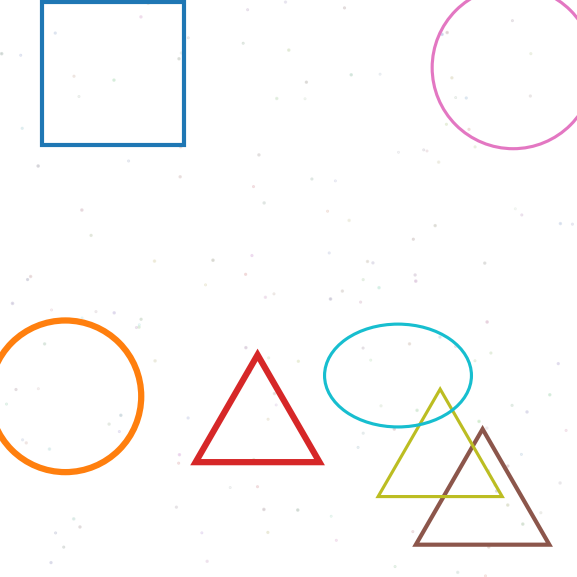[{"shape": "square", "thickness": 2, "radius": 0.62, "center": [0.196, 0.872]}, {"shape": "circle", "thickness": 3, "radius": 0.66, "center": [0.113, 0.313]}, {"shape": "triangle", "thickness": 3, "radius": 0.62, "center": [0.446, 0.261]}, {"shape": "triangle", "thickness": 2, "radius": 0.67, "center": [0.836, 0.123]}, {"shape": "circle", "thickness": 1.5, "radius": 0.7, "center": [0.889, 0.882]}, {"shape": "triangle", "thickness": 1.5, "radius": 0.62, "center": [0.762, 0.201]}, {"shape": "oval", "thickness": 1.5, "radius": 0.64, "center": [0.689, 0.349]}]